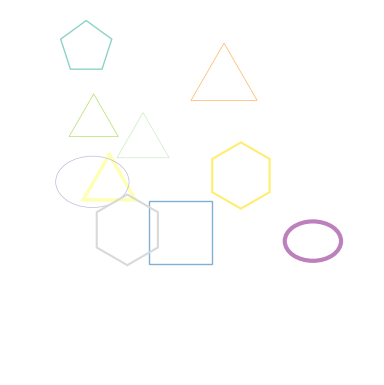[{"shape": "pentagon", "thickness": 1, "radius": 0.35, "center": [0.224, 0.877]}, {"shape": "triangle", "thickness": 2.5, "radius": 0.39, "center": [0.284, 0.52]}, {"shape": "oval", "thickness": 0.5, "radius": 0.48, "center": [0.24, 0.528]}, {"shape": "square", "thickness": 1, "radius": 0.41, "center": [0.469, 0.396]}, {"shape": "triangle", "thickness": 0.5, "radius": 0.5, "center": [0.582, 0.789]}, {"shape": "triangle", "thickness": 0.5, "radius": 0.37, "center": [0.243, 0.682]}, {"shape": "hexagon", "thickness": 1.5, "radius": 0.46, "center": [0.331, 0.403]}, {"shape": "oval", "thickness": 3, "radius": 0.37, "center": [0.813, 0.374]}, {"shape": "triangle", "thickness": 0.5, "radius": 0.39, "center": [0.372, 0.629]}, {"shape": "hexagon", "thickness": 1.5, "radius": 0.43, "center": [0.626, 0.544]}]